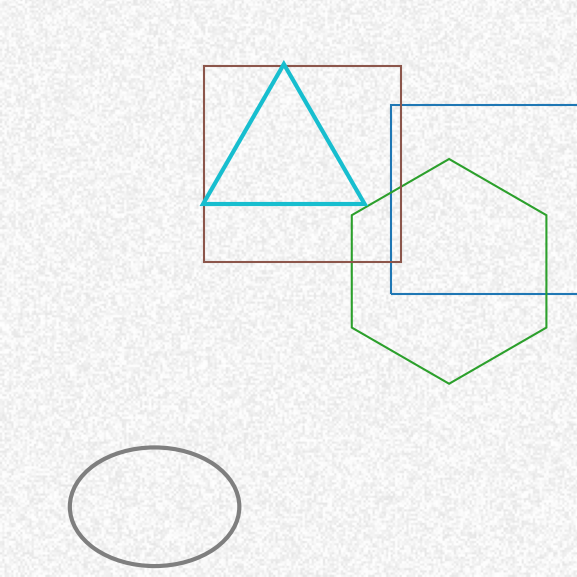[{"shape": "square", "thickness": 1, "radius": 0.82, "center": [0.841, 0.653]}, {"shape": "hexagon", "thickness": 1, "radius": 0.97, "center": [0.778, 0.529]}, {"shape": "square", "thickness": 1, "radius": 0.85, "center": [0.524, 0.716]}, {"shape": "oval", "thickness": 2, "radius": 0.73, "center": [0.268, 0.122]}, {"shape": "triangle", "thickness": 2, "radius": 0.81, "center": [0.492, 0.727]}]